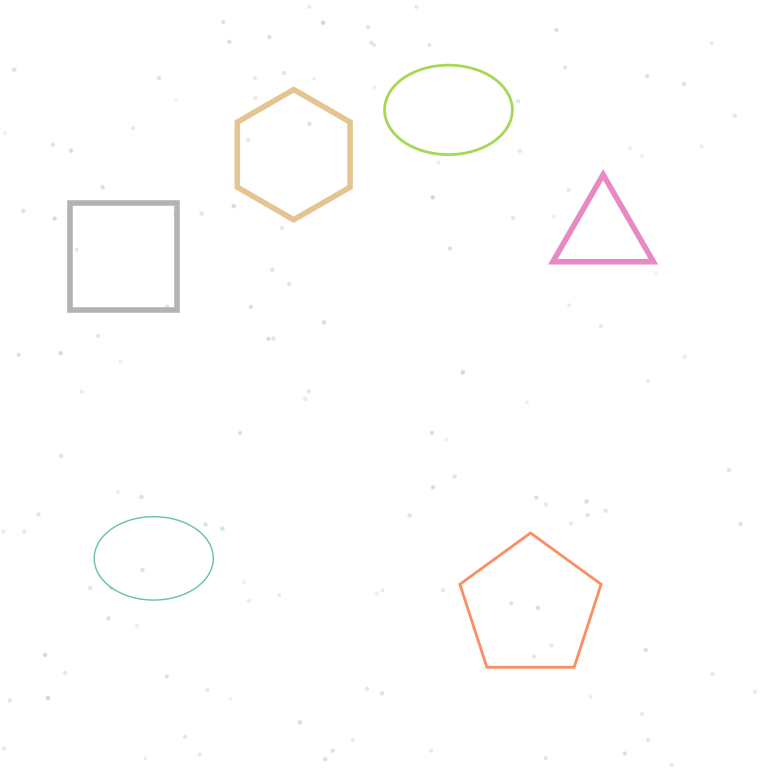[{"shape": "oval", "thickness": 0.5, "radius": 0.39, "center": [0.2, 0.275]}, {"shape": "pentagon", "thickness": 1, "radius": 0.48, "center": [0.689, 0.211]}, {"shape": "triangle", "thickness": 2, "radius": 0.38, "center": [0.783, 0.698]}, {"shape": "oval", "thickness": 1, "radius": 0.41, "center": [0.582, 0.857]}, {"shape": "hexagon", "thickness": 2, "radius": 0.42, "center": [0.381, 0.799]}, {"shape": "square", "thickness": 2, "radius": 0.35, "center": [0.16, 0.667]}]